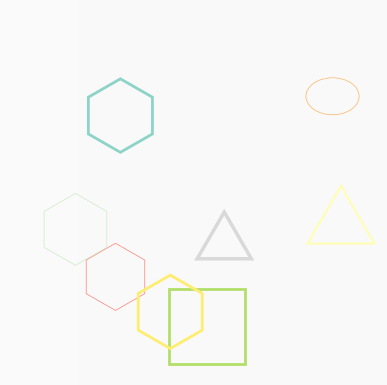[{"shape": "hexagon", "thickness": 2, "radius": 0.48, "center": [0.311, 0.7]}, {"shape": "triangle", "thickness": 1.5, "radius": 0.5, "center": [0.88, 0.417]}, {"shape": "hexagon", "thickness": 0.5, "radius": 0.44, "center": [0.298, 0.281]}, {"shape": "oval", "thickness": 0.5, "radius": 0.34, "center": [0.858, 0.75]}, {"shape": "square", "thickness": 2, "radius": 0.49, "center": [0.535, 0.153]}, {"shape": "triangle", "thickness": 2.5, "radius": 0.4, "center": [0.579, 0.368]}, {"shape": "hexagon", "thickness": 0.5, "radius": 0.47, "center": [0.195, 0.404]}, {"shape": "hexagon", "thickness": 2, "radius": 0.48, "center": [0.439, 0.19]}]